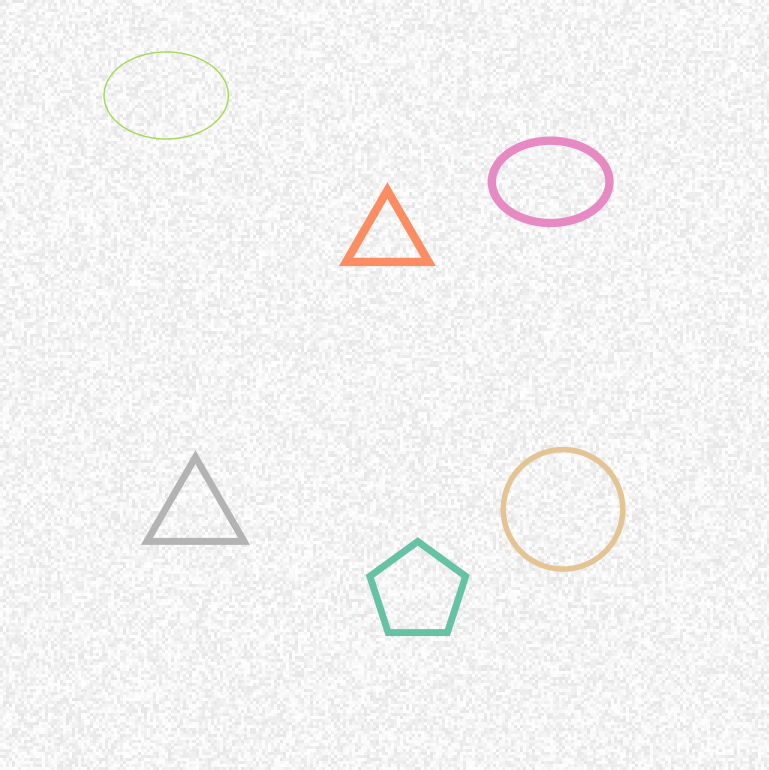[{"shape": "pentagon", "thickness": 2.5, "radius": 0.33, "center": [0.543, 0.231]}, {"shape": "triangle", "thickness": 3, "radius": 0.31, "center": [0.503, 0.691]}, {"shape": "oval", "thickness": 3, "radius": 0.38, "center": [0.715, 0.764]}, {"shape": "oval", "thickness": 0.5, "radius": 0.4, "center": [0.216, 0.876]}, {"shape": "circle", "thickness": 2, "radius": 0.39, "center": [0.731, 0.339]}, {"shape": "triangle", "thickness": 2.5, "radius": 0.36, "center": [0.254, 0.333]}]